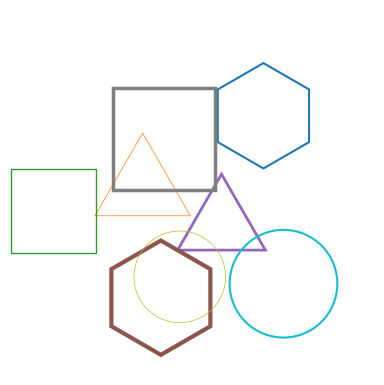[{"shape": "hexagon", "thickness": 1.5, "radius": 0.68, "center": [0.684, 0.699]}, {"shape": "triangle", "thickness": 0.5, "radius": 0.72, "center": [0.37, 0.511]}, {"shape": "square", "thickness": 1, "radius": 0.55, "center": [0.139, 0.453]}, {"shape": "triangle", "thickness": 2, "radius": 0.66, "center": [0.575, 0.416]}, {"shape": "hexagon", "thickness": 3, "radius": 0.74, "center": [0.418, 0.227]}, {"shape": "square", "thickness": 2.5, "radius": 0.66, "center": [0.426, 0.638]}, {"shape": "circle", "thickness": 0.5, "radius": 0.59, "center": [0.467, 0.281]}, {"shape": "circle", "thickness": 1.5, "radius": 0.7, "center": [0.736, 0.263]}]